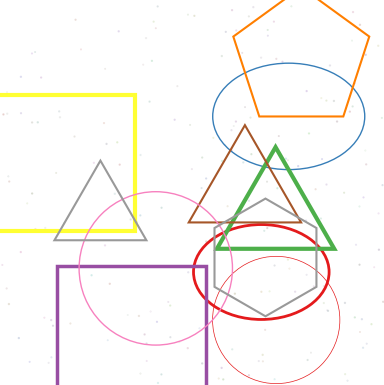[{"shape": "circle", "thickness": 0.5, "radius": 0.83, "center": [0.717, 0.169]}, {"shape": "oval", "thickness": 2, "radius": 0.88, "center": [0.679, 0.293]}, {"shape": "oval", "thickness": 1, "radius": 0.99, "center": [0.75, 0.698]}, {"shape": "triangle", "thickness": 3, "radius": 0.88, "center": [0.716, 0.442]}, {"shape": "square", "thickness": 2.5, "radius": 0.97, "center": [0.341, 0.115]}, {"shape": "pentagon", "thickness": 1.5, "radius": 0.93, "center": [0.783, 0.848]}, {"shape": "square", "thickness": 3, "radius": 0.89, "center": [0.174, 0.577]}, {"shape": "triangle", "thickness": 1.5, "radius": 0.84, "center": [0.636, 0.506]}, {"shape": "circle", "thickness": 1, "radius": 1.0, "center": [0.405, 0.303]}, {"shape": "hexagon", "thickness": 1.5, "radius": 0.76, "center": [0.69, 0.331]}, {"shape": "triangle", "thickness": 1.5, "radius": 0.69, "center": [0.261, 0.445]}]